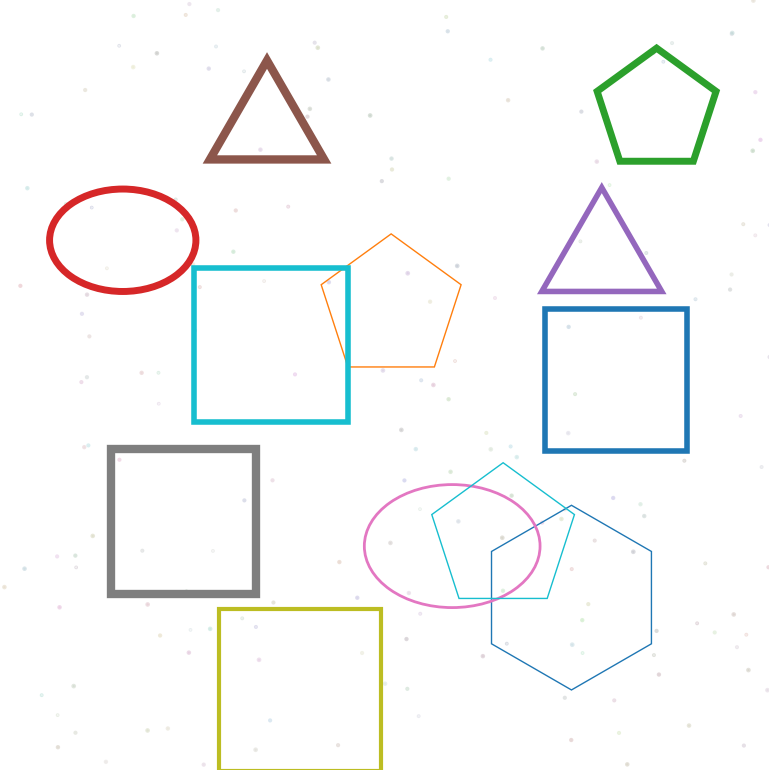[{"shape": "hexagon", "thickness": 0.5, "radius": 0.6, "center": [0.742, 0.224]}, {"shape": "square", "thickness": 2, "radius": 0.46, "center": [0.8, 0.506]}, {"shape": "pentagon", "thickness": 0.5, "radius": 0.48, "center": [0.508, 0.601]}, {"shape": "pentagon", "thickness": 2.5, "radius": 0.41, "center": [0.853, 0.856]}, {"shape": "oval", "thickness": 2.5, "radius": 0.48, "center": [0.159, 0.688]}, {"shape": "triangle", "thickness": 2, "radius": 0.45, "center": [0.782, 0.666]}, {"shape": "triangle", "thickness": 3, "radius": 0.43, "center": [0.347, 0.836]}, {"shape": "oval", "thickness": 1, "radius": 0.57, "center": [0.587, 0.291]}, {"shape": "square", "thickness": 3, "radius": 0.47, "center": [0.238, 0.323]}, {"shape": "square", "thickness": 1.5, "radius": 0.52, "center": [0.39, 0.104]}, {"shape": "square", "thickness": 2, "radius": 0.5, "center": [0.352, 0.551]}, {"shape": "pentagon", "thickness": 0.5, "radius": 0.49, "center": [0.653, 0.302]}]